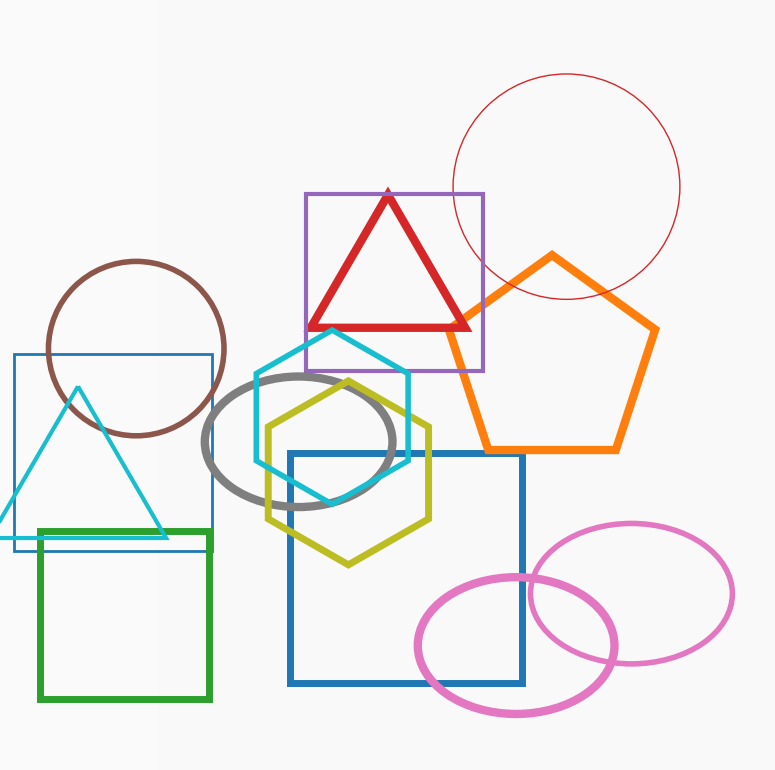[{"shape": "square", "thickness": 2.5, "radius": 0.75, "center": [0.524, 0.262]}, {"shape": "square", "thickness": 1, "radius": 0.64, "center": [0.146, 0.412]}, {"shape": "pentagon", "thickness": 3, "radius": 0.7, "center": [0.712, 0.529]}, {"shape": "square", "thickness": 2.5, "radius": 0.55, "center": [0.16, 0.202]}, {"shape": "triangle", "thickness": 3, "radius": 0.58, "center": [0.501, 0.632]}, {"shape": "circle", "thickness": 0.5, "radius": 0.73, "center": [0.731, 0.758]}, {"shape": "square", "thickness": 1.5, "radius": 0.57, "center": [0.509, 0.633]}, {"shape": "circle", "thickness": 2, "radius": 0.57, "center": [0.176, 0.547]}, {"shape": "oval", "thickness": 3, "radius": 0.63, "center": [0.666, 0.162]}, {"shape": "oval", "thickness": 2, "radius": 0.65, "center": [0.815, 0.229]}, {"shape": "oval", "thickness": 3, "radius": 0.61, "center": [0.385, 0.426]}, {"shape": "hexagon", "thickness": 2.5, "radius": 0.6, "center": [0.45, 0.386]}, {"shape": "hexagon", "thickness": 2, "radius": 0.57, "center": [0.429, 0.458]}, {"shape": "triangle", "thickness": 1.5, "radius": 0.66, "center": [0.101, 0.367]}]